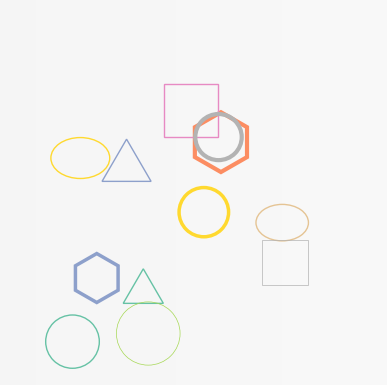[{"shape": "triangle", "thickness": 1, "radius": 0.3, "center": [0.37, 0.242]}, {"shape": "circle", "thickness": 1, "radius": 0.35, "center": [0.187, 0.113]}, {"shape": "hexagon", "thickness": 3, "radius": 0.39, "center": [0.57, 0.631]}, {"shape": "triangle", "thickness": 1, "radius": 0.37, "center": [0.327, 0.565]}, {"shape": "hexagon", "thickness": 2.5, "radius": 0.32, "center": [0.25, 0.278]}, {"shape": "square", "thickness": 1, "radius": 0.35, "center": [0.493, 0.713]}, {"shape": "circle", "thickness": 0.5, "radius": 0.41, "center": [0.383, 0.134]}, {"shape": "circle", "thickness": 2.5, "radius": 0.32, "center": [0.526, 0.449]}, {"shape": "oval", "thickness": 1, "radius": 0.38, "center": [0.207, 0.59]}, {"shape": "oval", "thickness": 1, "radius": 0.34, "center": [0.728, 0.422]}, {"shape": "square", "thickness": 0.5, "radius": 0.29, "center": [0.736, 0.317]}, {"shape": "circle", "thickness": 3, "radius": 0.3, "center": [0.564, 0.644]}]